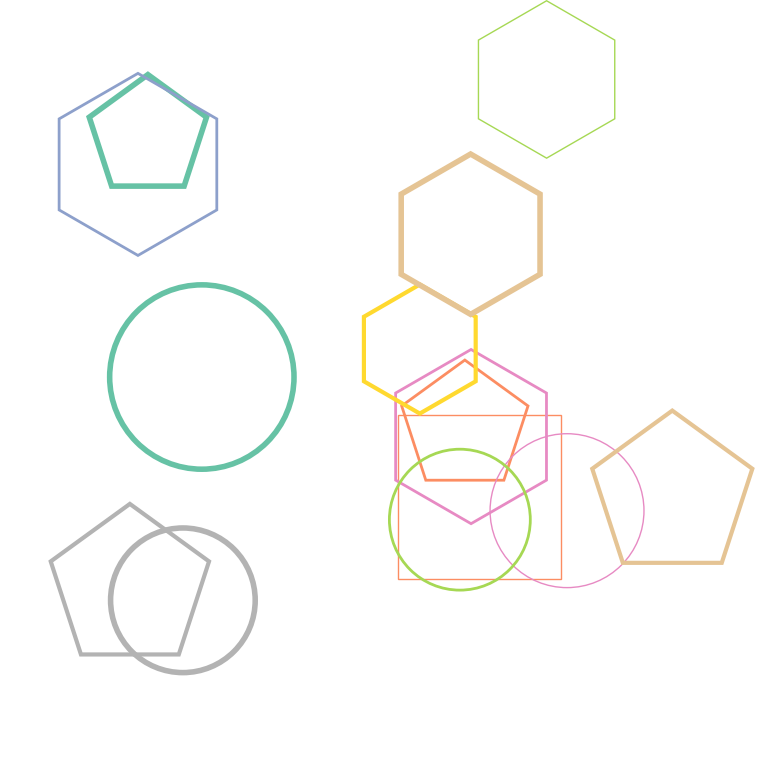[{"shape": "circle", "thickness": 2, "radius": 0.6, "center": [0.262, 0.51]}, {"shape": "pentagon", "thickness": 2, "radius": 0.4, "center": [0.192, 0.823]}, {"shape": "square", "thickness": 0.5, "radius": 0.53, "center": [0.623, 0.355]}, {"shape": "pentagon", "thickness": 1, "radius": 0.43, "center": [0.604, 0.446]}, {"shape": "hexagon", "thickness": 1, "radius": 0.59, "center": [0.179, 0.786]}, {"shape": "circle", "thickness": 0.5, "radius": 0.5, "center": [0.736, 0.337]}, {"shape": "hexagon", "thickness": 1, "radius": 0.57, "center": [0.612, 0.433]}, {"shape": "circle", "thickness": 1, "radius": 0.46, "center": [0.597, 0.325]}, {"shape": "hexagon", "thickness": 0.5, "radius": 0.51, "center": [0.71, 0.897]}, {"shape": "hexagon", "thickness": 1.5, "radius": 0.42, "center": [0.545, 0.547]}, {"shape": "pentagon", "thickness": 1.5, "radius": 0.55, "center": [0.873, 0.357]}, {"shape": "hexagon", "thickness": 2, "radius": 0.52, "center": [0.611, 0.696]}, {"shape": "circle", "thickness": 2, "radius": 0.47, "center": [0.238, 0.22]}, {"shape": "pentagon", "thickness": 1.5, "radius": 0.54, "center": [0.169, 0.237]}]